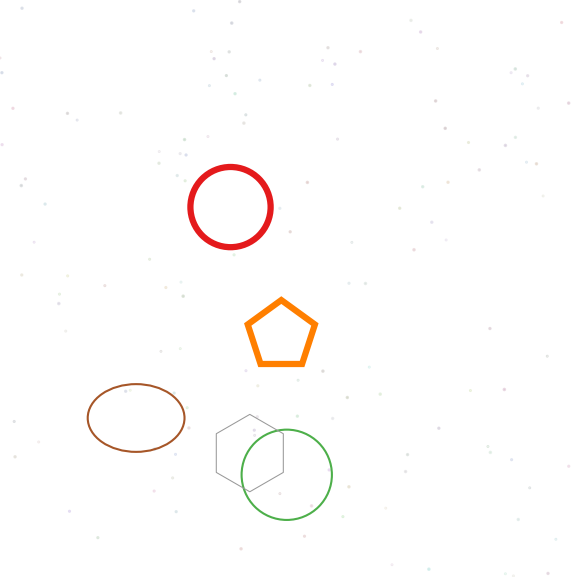[{"shape": "circle", "thickness": 3, "radius": 0.35, "center": [0.399, 0.641]}, {"shape": "circle", "thickness": 1, "radius": 0.39, "center": [0.497, 0.177]}, {"shape": "pentagon", "thickness": 3, "radius": 0.31, "center": [0.487, 0.418]}, {"shape": "oval", "thickness": 1, "radius": 0.42, "center": [0.236, 0.275]}, {"shape": "hexagon", "thickness": 0.5, "radius": 0.34, "center": [0.433, 0.215]}]